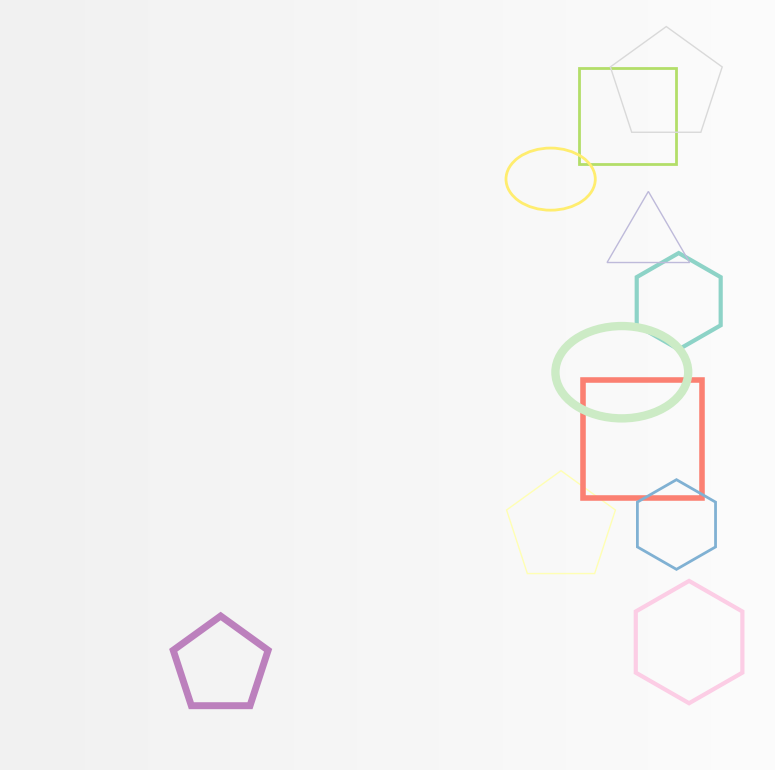[{"shape": "hexagon", "thickness": 1.5, "radius": 0.31, "center": [0.876, 0.609]}, {"shape": "pentagon", "thickness": 0.5, "radius": 0.37, "center": [0.724, 0.315]}, {"shape": "triangle", "thickness": 0.5, "radius": 0.31, "center": [0.837, 0.69]}, {"shape": "square", "thickness": 2, "radius": 0.38, "center": [0.829, 0.429]}, {"shape": "hexagon", "thickness": 1, "radius": 0.29, "center": [0.873, 0.319]}, {"shape": "square", "thickness": 1, "radius": 0.31, "center": [0.81, 0.85]}, {"shape": "hexagon", "thickness": 1.5, "radius": 0.4, "center": [0.889, 0.166]}, {"shape": "pentagon", "thickness": 0.5, "radius": 0.38, "center": [0.86, 0.89]}, {"shape": "pentagon", "thickness": 2.5, "radius": 0.32, "center": [0.285, 0.136]}, {"shape": "oval", "thickness": 3, "radius": 0.43, "center": [0.802, 0.517]}, {"shape": "oval", "thickness": 1, "radius": 0.29, "center": [0.711, 0.767]}]